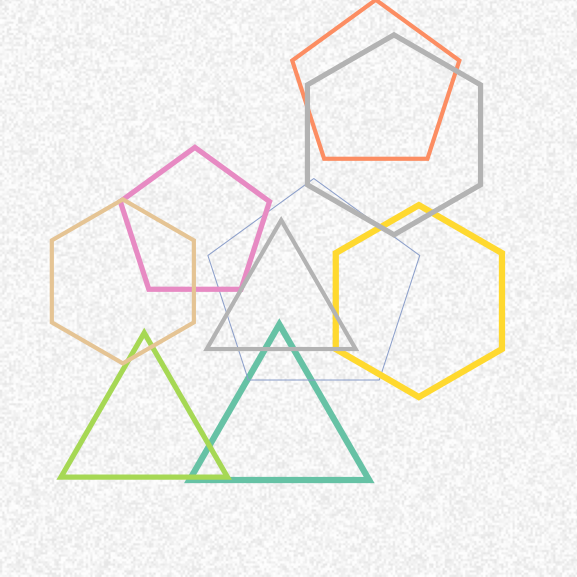[{"shape": "triangle", "thickness": 3, "radius": 0.9, "center": [0.484, 0.258]}, {"shape": "pentagon", "thickness": 2, "radius": 0.76, "center": [0.651, 0.847]}, {"shape": "pentagon", "thickness": 0.5, "radius": 0.96, "center": [0.543, 0.497]}, {"shape": "pentagon", "thickness": 2.5, "radius": 0.68, "center": [0.338, 0.608]}, {"shape": "triangle", "thickness": 2.5, "radius": 0.83, "center": [0.25, 0.256]}, {"shape": "hexagon", "thickness": 3, "radius": 0.83, "center": [0.725, 0.478]}, {"shape": "hexagon", "thickness": 2, "radius": 0.71, "center": [0.213, 0.512]}, {"shape": "hexagon", "thickness": 2.5, "radius": 0.87, "center": [0.682, 0.766]}, {"shape": "triangle", "thickness": 2, "radius": 0.74, "center": [0.487, 0.469]}]